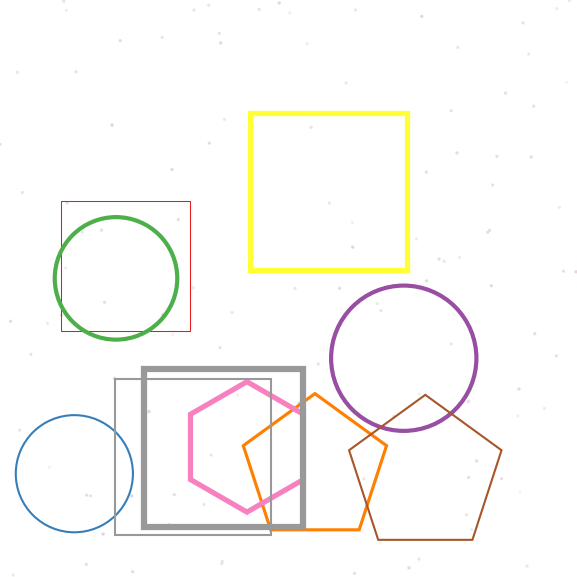[{"shape": "square", "thickness": 0.5, "radius": 0.56, "center": [0.218, 0.539]}, {"shape": "circle", "thickness": 1, "radius": 0.51, "center": [0.129, 0.179]}, {"shape": "circle", "thickness": 2, "radius": 0.53, "center": [0.201, 0.517]}, {"shape": "circle", "thickness": 2, "radius": 0.63, "center": [0.699, 0.379]}, {"shape": "pentagon", "thickness": 1.5, "radius": 0.65, "center": [0.545, 0.187]}, {"shape": "square", "thickness": 2.5, "radius": 0.68, "center": [0.569, 0.668]}, {"shape": "pentagon", "thickness": 1, "radius": 0.69, "center": [0.736, 0.177]}, {"shape": "hexagon", "thickness": 2.5, "radius": 0.56, "center": [0.428, 0.225]}, {"shape": "square", "thickness": 3, "radius": 0.69, "center": [0.387, 0.223]}, {"shape": "square", "thickness": 1, "radius": 0.68, "center": [0.335, 0.208]}]